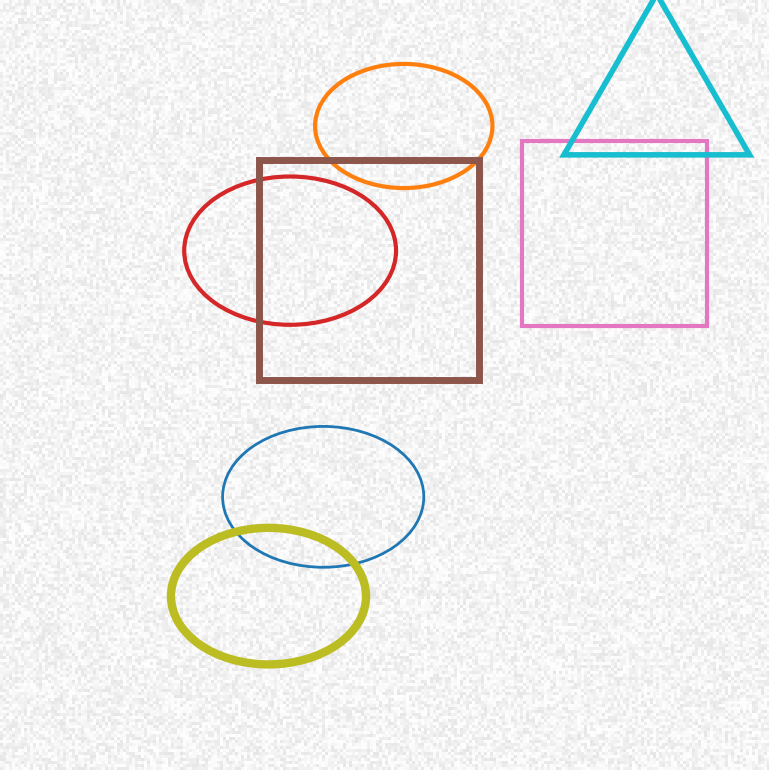[{"shape": "oval", "thickness": 1, "radius": 0.65, "center": [0.42, 0.355]}, {"shape": "oval", "thickness": 1.5, "radius": 0.58, "center": [0.524, 0.836]}, {"shape": "oval", "thickness": 1.5, "radius": 0.69, "center": [0.377, 0.674]}, {"shape": "square", "thickness": 2.5, "radius": 0.71, "center": [0.48, 0.649]}, {"shape": "square", "thickness": 1.5, "radius": 0.6, "center": [0.798, 0.697]}, {"shape": "oval", "thickness": 3, "radius": 0.63, "center": [0.349, 0.226]}, {"shape": "triangle", "thickness": 2, "radius": 0.7, "center": [0.853, 0.868]}]